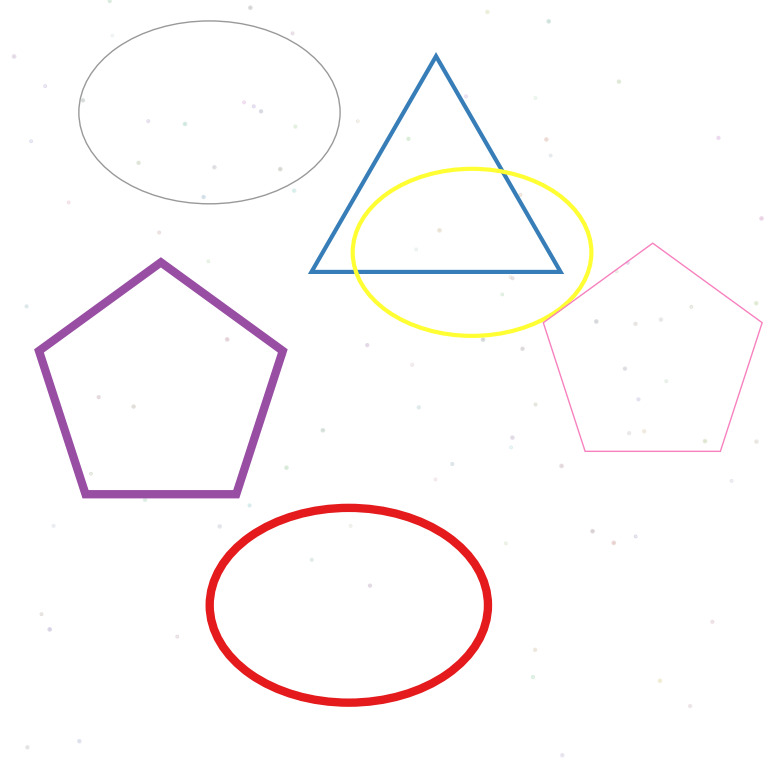[{"shape": "oval", "thickness": 3, "radius": 0.9, "center": [0.453, 0.214]}, {"shape": "triangle", "thickness": 1.5, "radius": 0.93, "center": [0.566, 0.74]}, {"shape": "pentagon", "thickness": 3, "radius": 0.83, "center": [0.209, 0.493]}, {"shape": "oval", "thickness": 1.5, "radius": 0.77, "center": [0.613, 0.672]}, {"shape": "pentagon", "thickness": 0.5, "radius": 0.75, "center": [0.848, 0.535]}, {"shape": "oval", "thickness": 0.5, "radius": 0.85, "center": [0.272, 0.854]}]